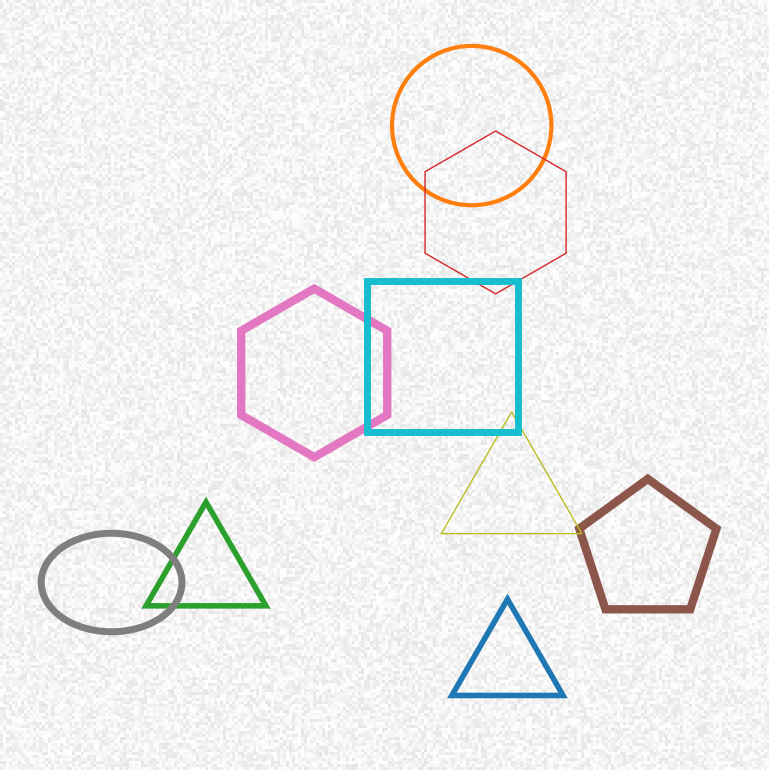[{"shape": "triangle", "thickness": 2, "radius": 0.42, "center": [0.659, 0.138]}, {"shape": "circle", "thickness": 1.5, "radius": 0.52, "center": [0.613, 0.837]}, {"shape": "triangle", "thickness": 2, "radius": 0.45, "center": [0.268, 0.258]}, {"shape": "hexagon", "thickness": 0.5, "radius": 0.53, "center": [0.644, 0.724]}, {"shape": "pentagon", "thickness": 3, "radius": 0.47, "center": [0.841, 0.284]}, {"shape": "hexagon", "thickness": 3, "radius": 0.55, "center": [0.408, 0.516]}, {"shape": "oval", "thickness": 2.5, "radius": 0.46, "center": [0.145, 0.244]}, {"shape": "triangle", "thickness": 0.5, "radius": 0.53, "center": [0.664, 0.36]}, {"shape": "square", "thickness": 2.5, "radius": 0.49, "center": [0.574, 0.537]}]